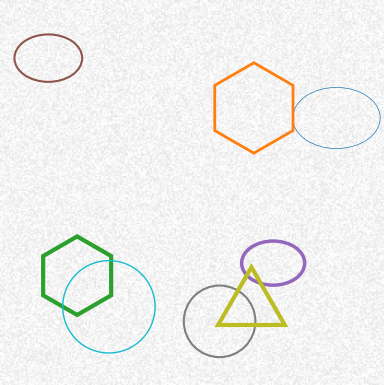[{"shape": "oval", "thickness": 0.5, "radius": 0.57, "center": [0.874, 0.694]}, {"shape": "hexagon", "thickness": 2, "radius": 0.59, "center": [0.659, 0.72]}, {"shape": "hexagon", "thickness": 3, "radius": 0.51, "center": [0.2, 0.284]}, {"shape": "oval", "thickness": 2.5, "radius": 0.41, "center": [0.71, 0.317]}, {"shape": "oval", "thickness": 1.5, "radius": 0.44, "center": [0.126, 0.849]}, {"shape": "circle", "thickness": 1.5, "radius": 0.46, "center": [0.57, 0.165]}, {"shape": "triangle", "thickness": 3, "radius": 0.5, "center": [0.653, 0.206]}, {"shape": "circle", "thickness": 1, "radius": 0.6, "center": [0.283, 0.203]}]